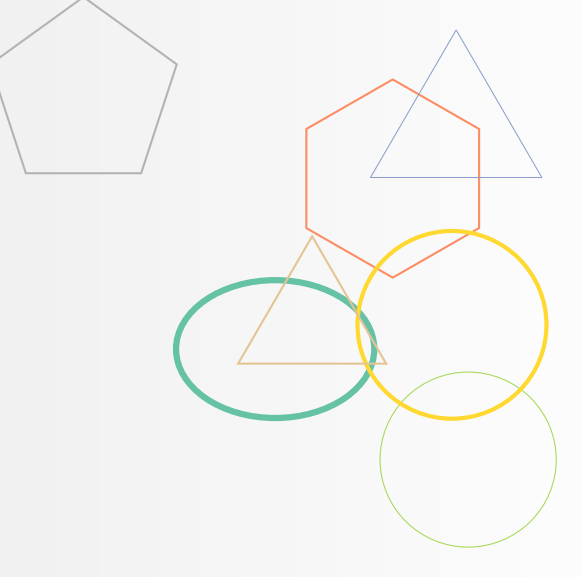[{"shape": "oval", "thickness": 3, "radius": 0.85, "center": [0.473, 0.395]}, {"shape": "hexagon", "thickness": 1, "radius": 0.86, "center": [0.676, 0.69]}, {"shape": "triangle", "thickness": 0.5, "radius": 0.85, "center": [0.785, 0.777]}, {"shape": "circle", "thickness": 0.5, "radius": 0.76, "center": [0.805, 0.203]}, {"shape": "circle", "thickness": 2, "radius": 0.81, "center": [0.778, 0.437]}, {"shape": "triangle", "thickness": 1, "radius": 0.74, "center": [0.537, 0.443]}, {"shape": "pentagon", "thickness": 1, "radius": 0.84, "center": [0.144, 0.836]}]